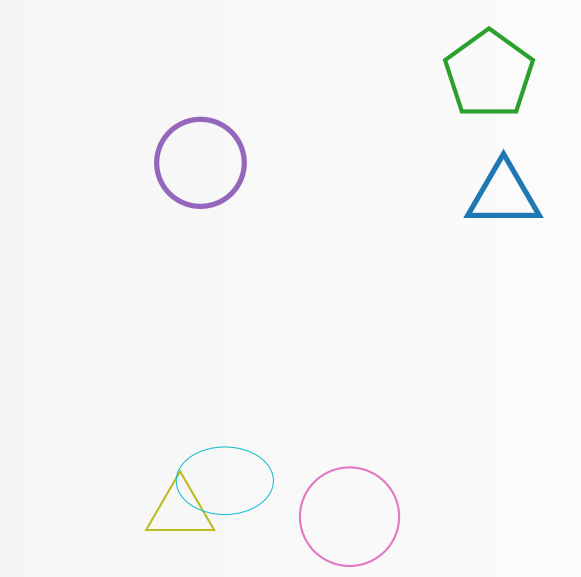[{"shape": "triangle", "thickness": 2.5, "radius": 0.36, "center": [0.866, 0.662]}, {"shape": "pentagon", "thickness": 2, "radius": 0.4, "center": [0.841, 0.87]}, {"shape": "circle", "thickness": 2.5, "radius": 0.38, "center": [0.345, 0.717]}, {"shape": "circle", "thickness": 1, "radius": 0.43, "center": [0.601, 0.104]}, {"shape": "triangle", "thickness": 1, "radius": 0.34, "center": [0.31, 0.115]}, {"shape": "oval", "thickness": 0.5, "radius": 0.42, "center": [0.387, 0.167]}]